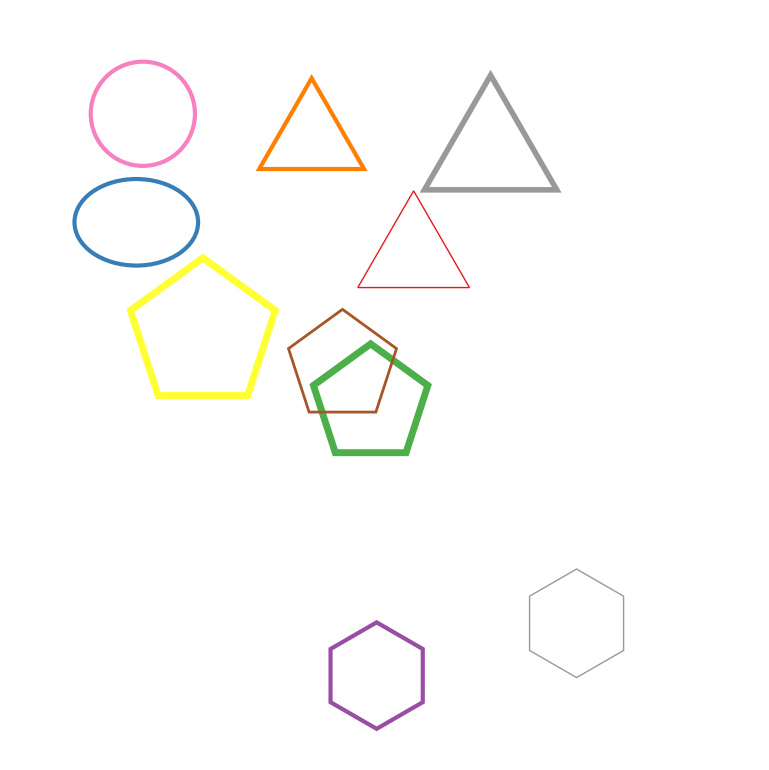[{"shape": "triangle", "thickness": 0.5, "radius": 0.42, "center": [0.537, 0.668]}, {"shape": "oval", "thickness": 1.5, "radius": 0.4, "center": [0.177, 0.711]}, {"shape": "pentagon", "thickness": 2.5, "radius": 0.39, "center": [0.481, 0.475]}, {"shape": "hexagon", "thickness": 1.5, "radius": 0.35, "center": [0.489, 0.123]}, {"shape": "triangle", "thickness": 1.5, "radius": 0.39, "center": [0.405, 0.82]}, {"shape": "pentagon", "thickness": 2.5, "radius": 0.49, "center": [0.263, 0.566]}, {"shape": "pentagon", "thickness": 1, "radius": 0.37, "center": [0.445, 0.524]}, {"shape": "circle", "thickness": 1.5, "radius": 0.34, "center": [0.186, 0.852]}, {"shape": "hexagon", "thickness": 0.5, "radius": 0.35, "center": [0.749, 0.191]}, {"shape": "triangle", "thickness": 2, "radius": 0.5, "center": [0.637, 0.803]}]